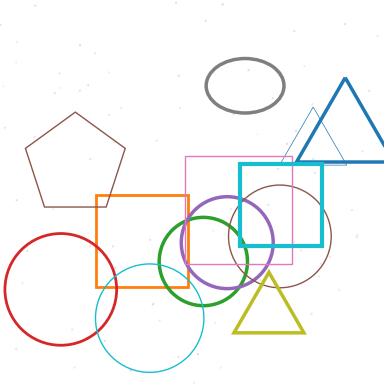[{"shape": "triangle", "thickness": 2.5, "radius": 0.73, "center": [0.897, 0.652]}, {"shape": "triangle", "thickness": 0.5, "radius": 0.5, "center": [0.813, 0.621]}, {"shape": "square", "thickness": 2, "radius": 0.6, "center": [0.368, 0.374]}, {"shape": "circle", "thickness": 2.5, "radius": 0.57, "center": [0.528, 0.321]}, {"shape": "circle", "thickness": 2, "radius": 0.73, "center": [0.158, 0.248]}, {"shape": "circle", "thickness": 2.5, "radius": 0.6, "center": [0.59, 0.37]}, {"shape": "pentagon", "thickness": 1, "radius": 0.68, "center": [0.196, 0.572]}, {"shape": "circle", "thickness": 1, "radius": 0.67, "center": [0.727, 0.386]}, {"shape": "square", "thickness": 1, "radius": 0.7, "center": [0.619, 0.455]}, {"shape": "oval", "thickness": 2.5, "radius": 0.51, "center": [0.637, 0.777]}, {"shape": "triangle", "thickness": 2.5, "radius": 0.52, "center": [0.699, 0.188]}, {"shape": "square", "thickness": 3, "radius": 0.53, "center": [0.729, 0.469]}, {"shape": "circle", "thickness": 1, "radius": 0.7, "center": [0.389, 0.174]}]